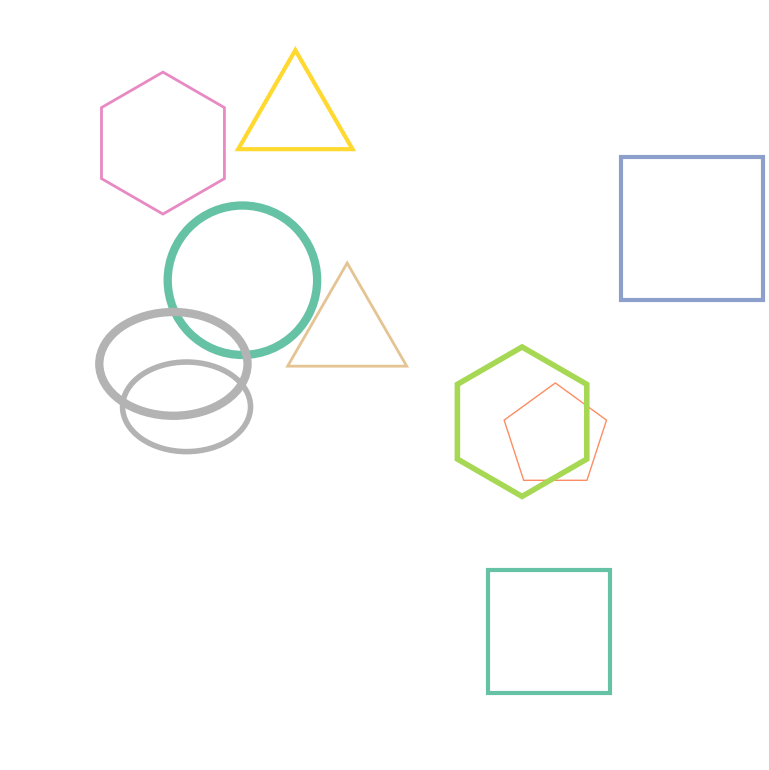[{"shape": "square", "thickness": 1.5, "radius": 0.4, "center": [0.713, 0.18]}, {"shape": "circle", "thickness": 3, "radius": 0.49, "center": [0.315, 0.636]}, {"shape": "pentagon", "thickness": 0.5, "radius": 0.35, "center": [0.721, 0.433]}, {"shape": "square", "thickness": 1.5, "radius": 0.46, "center": [0.899, 0.703]}, {"shape": "hexagon", "thickness": 1, "radius": 0.46, "center": [0.212, 0.814]}, {"shape": "hexagon", "thickness": 2, "radius": 0.49, "center": [0.678, 0.452]}, {"shape": "triangle", "thickness": 1.5, "radius": 0.43, "center": [0.384, 0.849]}, {"shape": "triangle", "thickness": 1, "radius": 0.45, "center": [0.451, 0.569]}, {"shape": "oval", "thickness": 3, "radius": 0.48, "center": [0.225, 0.527]}, {"shape": "oval", "thickness": 2, "radius": 0.42, "center": [0.242, 0.472]}]